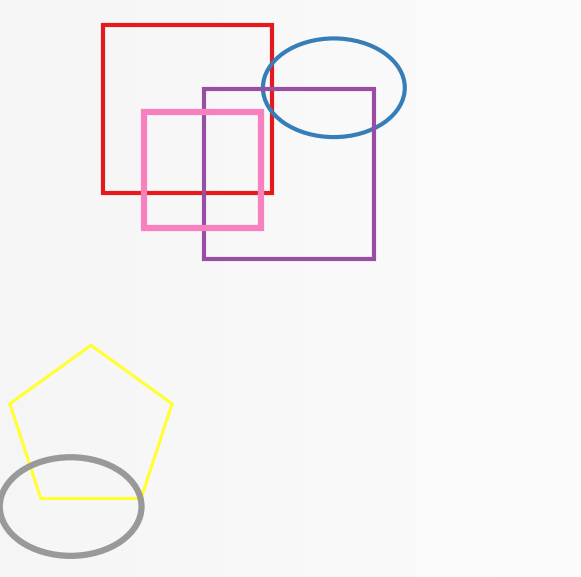[{"shape": "square", "thickness": 2, "radius": 0.73, "center": [0.323, 0.811]}, {"shape": "oval", "thickness": 2, "radius": 0.61, "center": [0.574, 0.847]}, {"shape": "square", "thickness": 2, "radius": 0.73, "center": [0.497, 0.698]}, {"shape": "pentagon", "thickness": 1.5, "radius": 0.73, "center": [0.156, 0.255]}, {"shape": "square", "thickness": 3, "radius": 0.51, "center": [0.348, 0.705]}, {"shape": "oval", "thickness": 3, "radius": 0.61, "center": [0.122, 0.122]}]